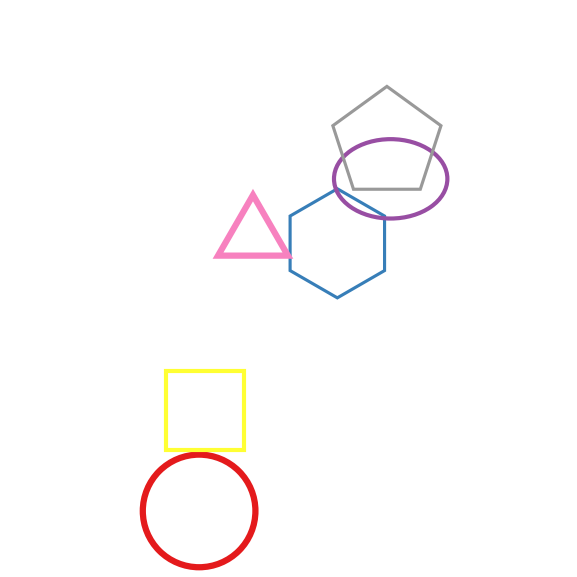[{"shape": "circle", "thickness": 3, "radius": 0.49, "center": [0.345, 0.114]}, {"shape": "hexagon", "thickness": 1.5, "radius": 0.47, "center": [0.584, 0.578]}, {"shape": "oval", "thickness": 2, "radius": 0.49, "center": [0.677, 0.689]}, {"shape": "square", "thickness": 2, "radius": 0.34, "center": [0.355, 0.289]}, {"shape": "triangle", "thickness": 3, "radius": 0.35, "center": [0.438, 0.591]}, {"shape": "pentagon", "thickness": 1.5, "radius": 0.49, "center": [0.67, 0.751]}]